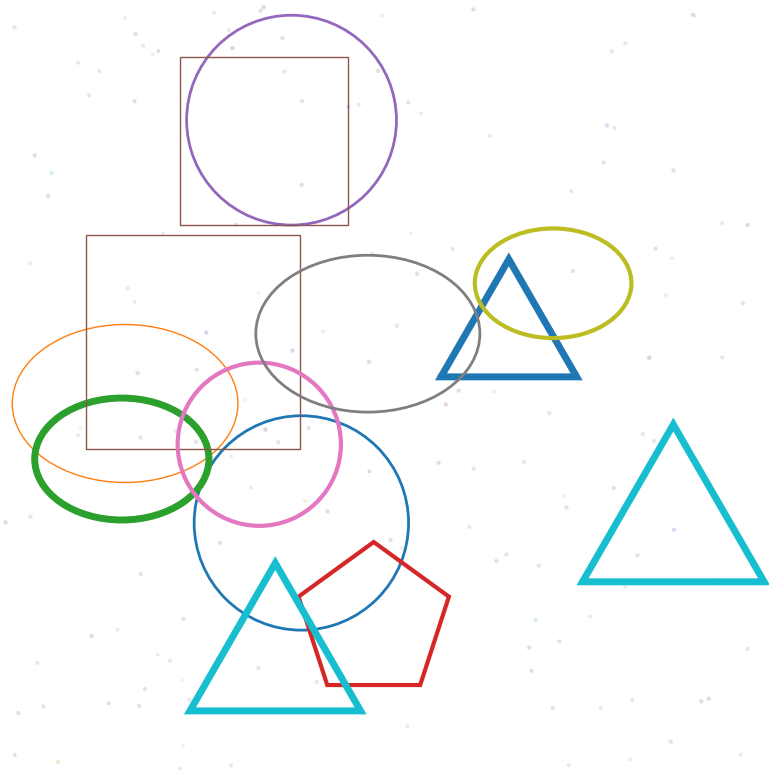[{"shape": "triangle", "thickness": 2.5, "radius": 0.51, "center": [0.661, 0.561]}, {"shape": "circle", "thickness": 1, "radius": 0.7, "center": [0.391, 0.321]}, {"shape": "oval", "thickness": 0.5, "radius": 0.73, "center": [0.162, 0.476]}, {"shape": "oval", "thickness": 2.5, "radius": 0.57, "center": [0.158, 0.404]}, {"shape": "pentagon", "thickness": 1.5, "radius": 0.51, "center": [0.485, 0.193]}, {"shape": "circle", "thickness": 1, "radius": 0.68, "center": [0.379, 0.844]}, {"shape": "square", "thickness": 0.5, "radius": 0.55, "center": [0.342, 0.817]}, {"shape": "square", "thickness": 0.5, "radius": 0.7, "center": [0.251, 0.556]}, {"shape": "circle", "thickness": 1.5, "radius": 0.53, "center": [0.337, 0.423]}, {"shape": "oval", "thickness": 1, "radius": 0.73, "center": [0.478, 0.567]}, {"shape": "oval", "thickness": 1.5, "radius": 0.51, "center": [0.718, 0.632]}, {"shape": "triangle", "thickness": 2.5, "radius": 0.64, "center": [0.357, 0.141]}, {"shape": "triangle", "thickness": 2.5, "radius": 0.68, "center": [0.874, 0.312]}]